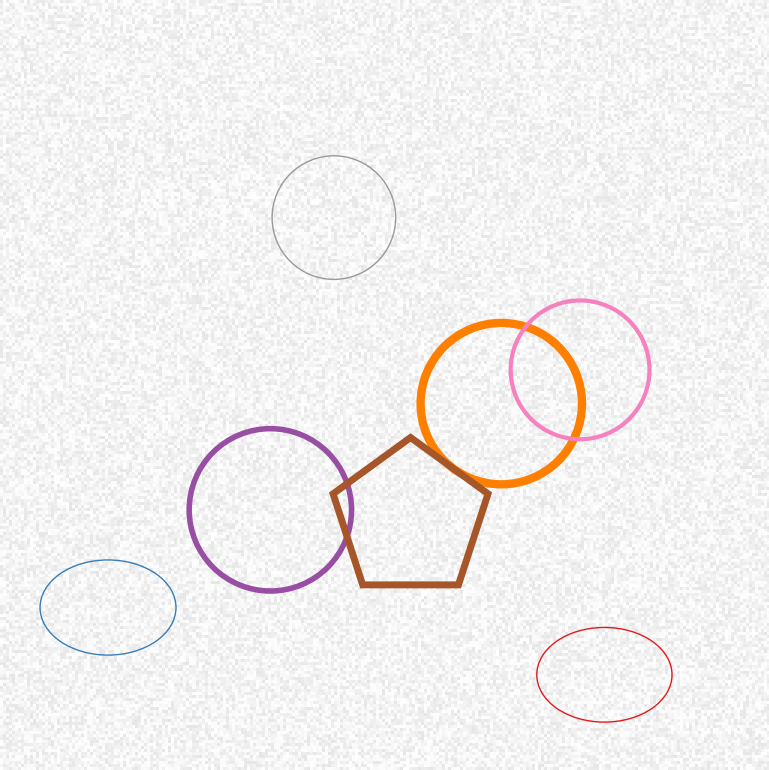[{"shape": "oval", "thickness": 0.5, "radius": 0.44, "center": [0.785, 0.124]}, {"shape": "oval", "thickness": 0.5, "radius": 0.44, "center": [0.14, 0.211]}, {"shape": "circle", "thickness": 2, "radius": 0.53, "center": [0.351, 0.338]}, {"shape": "circle", "thickness": 3, "radius": 0.52, "center": [0.651, 0.476]}, {"shape": "pentagon", "thickness": 2.5, "radius": 0.53, "center": [0.533, 0.326]}, {"shape": "circle", "thickness": 1.5, "radius": 0.45, "center": [0.753, 0.52]}, {"shape": "circle", "thickness": 0.5, "radius": 0.4, "center": [0.434, 0.717]}]